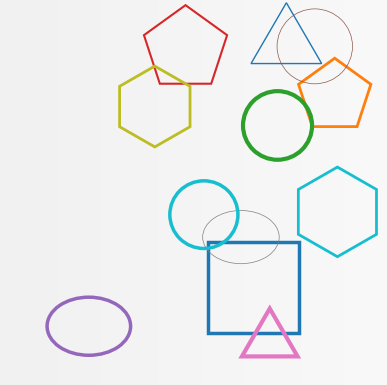[{"shape": "triangle", "thickness": 1, "radius": 0.53, "center": [0.739, 0.888]}, {"shape": "square", "thickness": 2.5, "radius": 0.59, "center": [0.654, 0.254]}, {"shape": "pentagon", "thickness": 2, "radius": 0.49, "center": [0.864, 0.751]}, {"shape": "circle", "thickness": 3, "radius": 0.45, "center": [0.716, 0.674]}, {"shape": "pentagon", "thickness": 1.5, "radius": 0.56, "center": [0.479, 0.874]}, {"shape": "oval", "thickness": 2.5, "radius": 0.54, "center": [0.229, 0.153]}, {"shape": "circle", "thickness": 0.5, "radius": 0.49, "center": [0.812, 0.88]}, {"shape": "triangle", "thickness": 3, "radius": 0.41, "center": [0.696, 0.116]}, {"shape": "oval", "thickness": 0.5, "radius": 0.49, "center": [0.622, 0.384]}, {"shape": "hexagon", "thickness": 2, "radius": 0.52, "center": [0.4, 0.723]}, {"shape": "circle", "thickness": 2.5, "radius": 0.44, "center": [0.526, 0.442]}, {"shape": "hexagon", "thickness": 2, "radius": 0.58, "center": [0.871, 0.45]}]